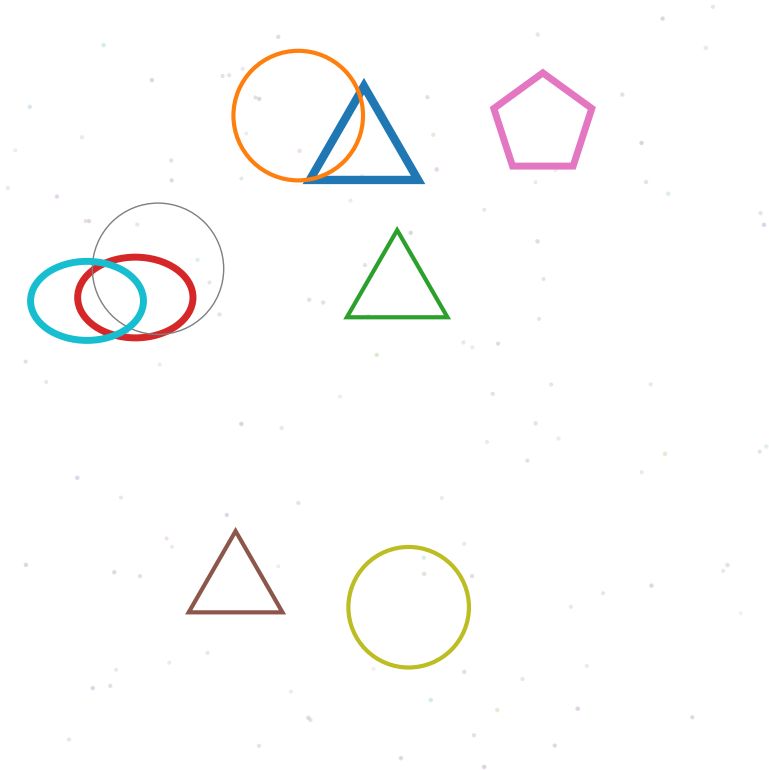[{"shape": "triangle", "thickness": 3, "radius": 0.41, "center": [0.473, 0.807]}, {"shape": "circle", "thickness": 1.5, "radius": 0.42, "center": [0.387, 0.85]}, {"shape": "triangle", "thickness": 1.5, "radius": 0.38, "center": [0.516, 0.626]}, {"shape": "oval", "thickness": 2.5, "radius": 0.37, "center": [0.176, 0.614]}, {"shape": "triangle", "thickness": 1.5, "radius": 0.35, "center": [0.306, 0.24]}, {"shape": "pentagon", "thickness": 2.5, "radius": 0.33, "center": [0.705, 0.838]}, {"shape": "circle", "thickness": 0.5, "radius": 0.43, "center": [0.205, 0.651]}, {"shape": "circle", "thickness": 1.5, "radius": 0.39, "center": [0.531, 0.211]}, {"shape": "oval", "thickness": 2.5, "radius": 0.37, "center": [0.113, 0.609]}]